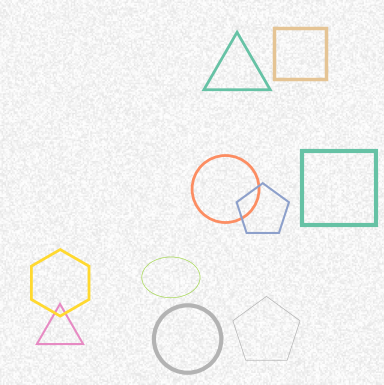[{"shape": "triangle", "thickness": 2, "radius": 0.5, "center": [0.616, 0.817]}, {"shape": "square", "thickness": 3, "radius": 0.48, "center": [0.881, 0.512]}, {"shape": "circle", "thickness": 2, "radius": 0.43, "center": [0.586, 0.509]}, {"shape": "pentagon", "thickness": 1.5, "radius": 0.36, "center": [0.683, 0.453]}, {"shape": "triangle", "thickness": 1.5, "radius": 0.35, "center": [0.156, 0.141]}, {"shape": "oval", "thickness": 0.5, "radius": 0.38, "center": [0.444, 0.28]}, {"shape": "hexagon", "thickness": 2, "radius": 0.43, "center": [0.156, 0.265]}, {"shape": "square", "thickness": 2.5, "radius": 0.34, "center": [0.78, 0.861]}, {"shape": "circle", "thickness": 3, "radius": 0.44, "center": [0.487, 0.119]}, {"shape": "pentagon", "thickness": 0.5, "radius": 0.46, "center": [0.692, 0.139]}]